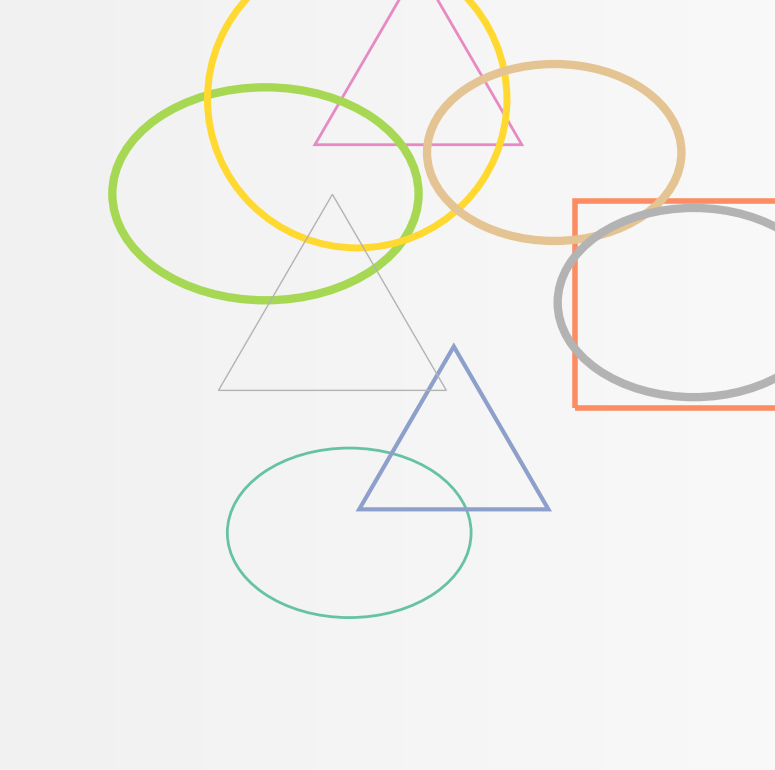[{"shape": "oval", "thickness": 1, "radius": 0.79, "center": [0.451, 0.308]}, {"shape": "square", "thickness": 2, "radius": 0.67, "center": [0.876, 0.604]}, {"shape": "triangle", "thickness": 1.5, "radius": 0.7, "center": [0.586, 0.409]}, {"shape": "triangle", "thickness": 1, "radius": 0.77, "center": [0.54, 0.889]}, {"shape": "oval", "thickness": 3, "radius": 0.99, "center": [0.343, 0.748]}, {"shape": "circle", "thickness": 2.5, "radius": 0.97, "center": [0.461, 0.871]}, {"shape": "oval", "thickness": 3, "radius": 0.82, "center": [0.715, 0.802]}, {"shape": "oval", "thickness": 3, "radius": 0.88, "center": [0.895, 0.607]}, {"shape": "triangle", "thickness": 0.5, "radius": 0.85, "center": [0.429, 0.578]}]